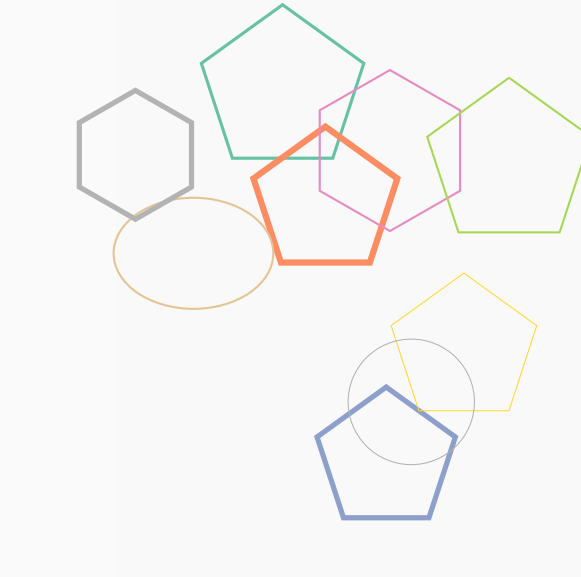[{"shape": "pentagon", "thickness": 1.5, "radius": 0.73, "center": [0.486, 0.844]}, {"shape": "pentagon", "thickness": 3, "radius": 0.65, "center": [0.56, 0.65]}, {"shape": "pentagon", "thickness": 2.5, "radius": 0.63, "center": [0.664, 0.204]}, {"shape": "hexagon", "thickness": 1, "radius": 0.7, "center": [0.671, 0.738]}, {"shape": "pentagon", "thickness": 1, "radius": 0.74, "center": [0.876, 0.717]}, {"shape": "pentagon", "thickness": 0.5, "radius": 0.66, "center": [0.798, 0.395]}, {"shape": "oval", "thickness": 1, "radius": 0.69, "center": [0.333, 0.561]}, {"shape": "circle", "thickness": 0.5, "radius": 0.54, "center": [0.708, 0.303]}, {"shape": "hexagon", "thickness": 2.5, "radius": 0.56, "center": [0.233, 0.731]}]